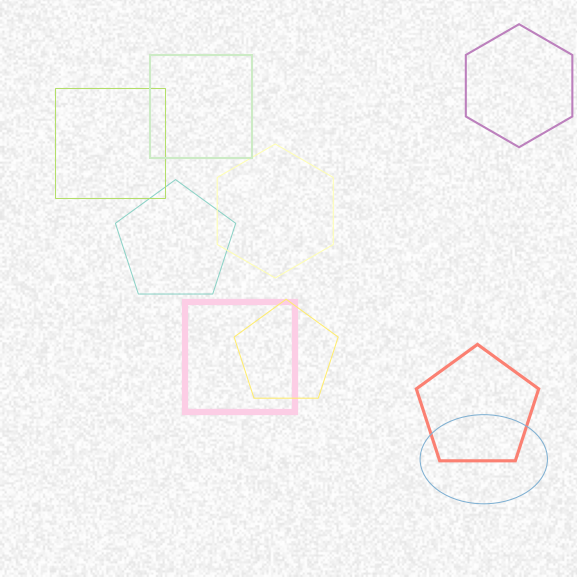[{"shape": "pentagon", "thickness": 0.5, "radius": 0.55, "center": [0.304, 0.579]}, {"shape": "hexagon", "thickness": 0.5, "radius": 0.58, "center": [0.477, 0.634]}, {"shape": "pentagon", "thickness": 1.5, "radius": 0.56, "center": [0.827, 0.291]}, {"shape": "oval", "thickness": 0.5, "radius": 0.55, "center": [0.838, 0.204]}, {"shape": "square", "thickness": 0.5, "radius": 0.48, "center": [0.191, 0.752]}, {"shape": "square", "thickness": 3, "radius": 0.48, "center": [0.415, 0.381]}, {"shape": "hexagon", "thickness": 1, "radius": 0.53, "center": [0.899, 0.851]}, {"shape": "square", "thickness": 1, "radius": 0.44, "center": [0.348, 0.815]}, {"shape": "pentagon", "thickness": 0.5, "radius": 0.47, "center": [0.495, 0.386]}]